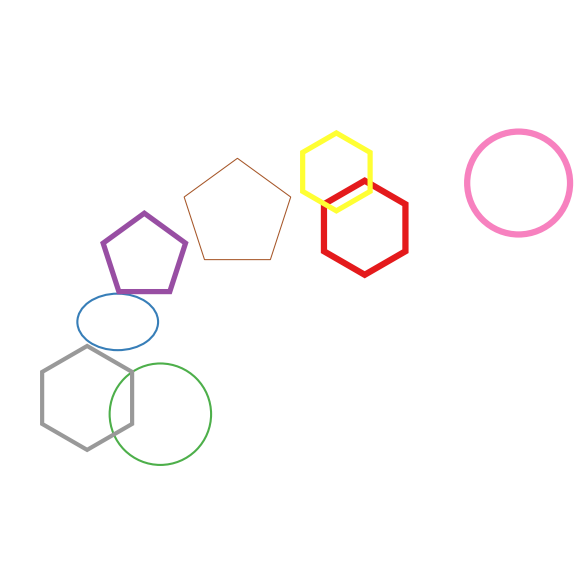[{"shape": "hexagon", "thickness": 3, "radius": 0.41, "center": [0.632, 0.605]}, {"shape": "oval", "thickness": 1, "radius": 0.35, "center": [0.204, 0.442]}, {"shape": "circle", "thickness": 1, "radius": 0.44, "center": [0.278, 0.282]}, {"shape": "pentagon", "thickness": 2.5, "radius": 0.38, "center": [0.25, 0.555]}, {"shape": "hexagon", "thickness": 2.5, "radius": 0.34, "center": [0.582, 0.701]}, {"shape": "pentagon", "thickness": 0.5, "radius": 0.49, "center": [0.411, 0.628]}, {"shape": "circle", "thickness": 3, "radius": 0.45, "center": [0.898, 0.682]}, {"shape": "hexagon", "thickness": 2, "radius": 0.45, "center": [0.151, 0.31]}]